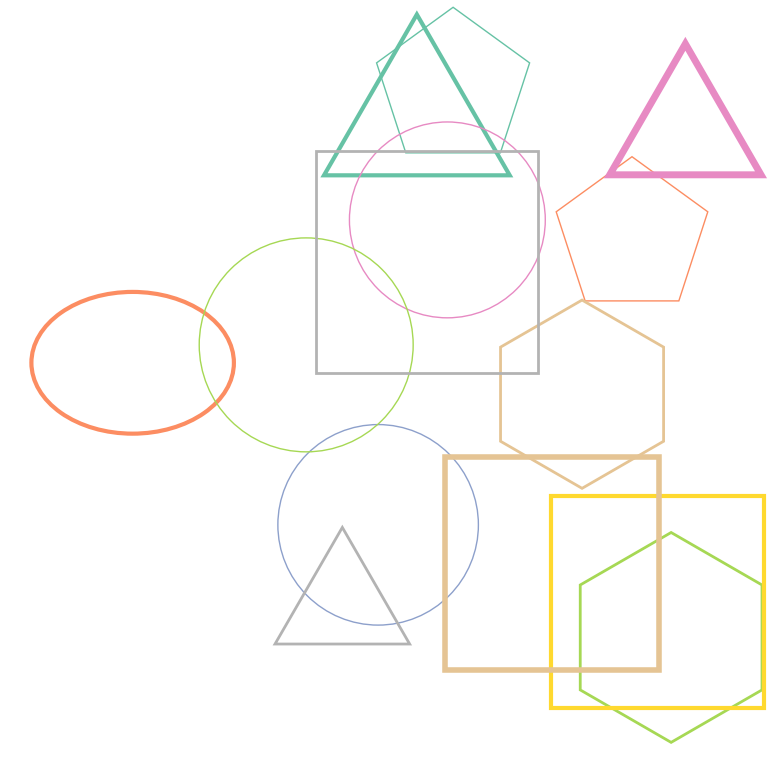[{"shape": "triangle", "thickness": 1.5, "radius": 0.7, "center": [0.541, 0.842]}, {"shape": "pentagon", "thickness": 0.5, "radius": 0.52, "center": [0.588, 0.886]}, {"shape": "oval", "thickness": 1.5, "radius": 0.66, "center": [0.172, 0.529]}, {"shape": "pentagon", "thickness": 0.5, "radius": 0.52, "center": [0.821, 0.693]}, {"shape": "circle", "thickness": 0.5, "radius": 0.65, "center": [0.491, 0.318]}, {"shape": "triangle", "thickness": 2.5, "radius": 0.57, "center": [0.89, 0.83]}, {"shape": "circle", "thickness": 0.5, "radius": 0.64, "center": [0.581, 0.714]}, {"shape": "circle", "thickness": 0.5, "radius": 0.69, "center": [0.398, 0.552]}, {"shape": "hexagon", "thickness": 1, "radius": 0.68, "center": [0.872, 0.172]}, {"shape": "square", "thickness": 1.5, "radius": 0.69, "center": [0.854, 0.218]}, {"shape": "hexagon", "thickness": 1, "radius": 0.61, "center": [0.756, 0.488]}, {"shape": "square", "thickness": 2, "radius": 0.69, "center": [0.717, 0.268]}, {"shape": "square", "thickness": 1, "radius": 0.72, "center": [0.555, 0.66]}, {"shape": "triangle", "thickness": 1, "radius": 0.5, "center": [0.445, 0.214]}]